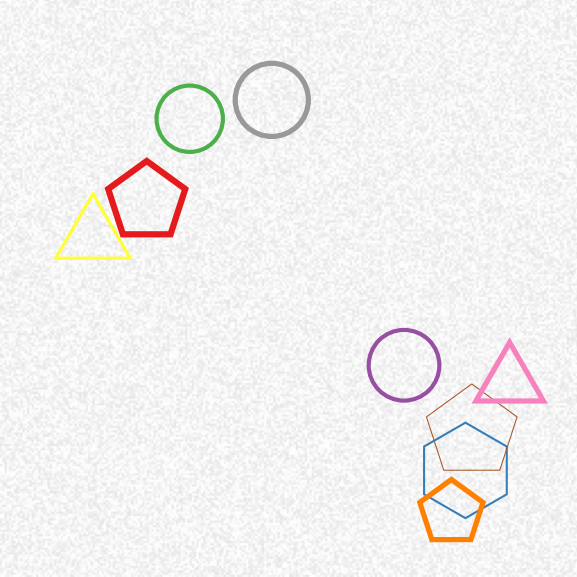[{"shape": "pentagon", "thickness": 3, "radius": 0.35, "center": [0.254, 0.65]}, {"shape": "hexagon", "thickness": 1, "radius": 0.41, "center": [0.806, 0.185]}, {"shape": "circle", "thickness": 2, "radius": 0.29, "center": [0.329, 0.794]}, {"shape": "circle", "thickness": 2, "radius": 0.31, "center": [0.7, 0.367]}, {"shape": "pentagon", "thickness": 2.5, "radius": 0.29, "center": [0.782, 0.111]}, {"shape": "triangle", "thickness": 1.5, "radius": 0.37, "center": [0.161, 0.589]}, {"shape": "pentagon", "thickness": 0.5, "radius": 0.41, "center": [0.817, 0.252]}, {"shape": "triangle", "thickness": 2.5, "radius": 0.34, "center": [0.883, 0.339]}, {"shape": "circle", "thickness": 2.5, "radius": 0.32, "center": [0.471, 0.826]}]